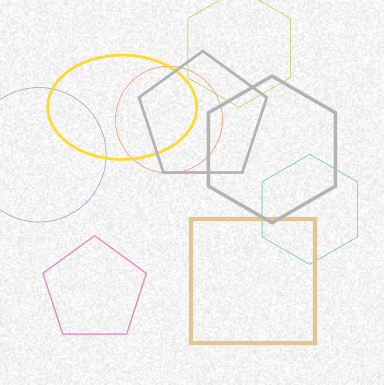[{"shape": "hexagon", "thickness": 0.5, "radius": 0.71, "center": [0.805, 0.456]}, {"shape": "circle", "thickness": 0.5, "radius": 0.69, "center": [0.439, 0.689]}, {"shape": "circle", "thickness": 0.5, "radius": 0.87, "center": [0.101, 0.598]}, {"shape": "pentagon", "thickness": 1, "radius": 0.71, "center": [0.246, 0.247]}, {"shape": "hexagon", "thickness": 0.5, "radius": 0.77, "center": [0.621, 0.875]}, {"shape": "oval", "thickness": 2, "radius": 0.97, "center": [0.318, 0.721]}, {"shape": "square", "thickness": 3, "radius": 0.81, "center": [0.657, 0.27]}, {"shape": "hexagon", "thickness": 2.5, "radius": 0.95, "center": [0.706, 0.612]}, {"shape": "pentagon", "thickness": 2, "radius": 0.87, "center": [0.527, 0.693]}]